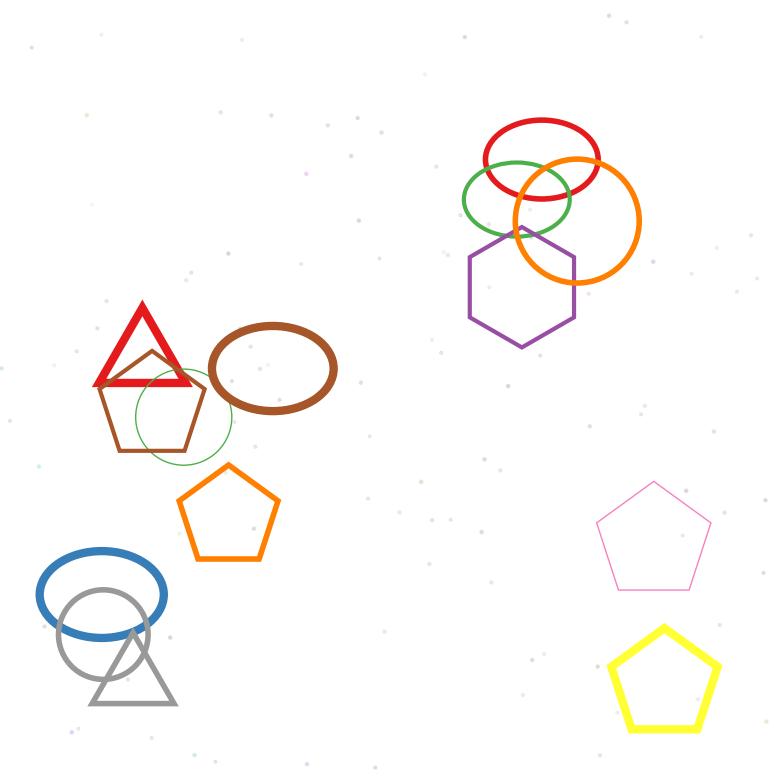[{"shape": "triangle", "thickness": 3, "radius": 0.32, "center": [0.185, 0.535]}, {"shape": "oval", "thickness": 2, "radius": 0.37, "center": [0.704, 0.793]}, {"shape": "oval", "thickness": 3, "radius": 0.4, "center": [0.132, 0.228]}, {"shape": "circle", "thickness": 0.5, "radius": 0.31, "center": [0.239, 0.458]}, {"shape": "oval", "thickness": 1.5, "radius": 0.34, "center": [0.671, 0.741]}, {"shape": "hexagon", "thickness": 1.5, "radius": 0.39, "center": [0.678, 0.627]}, {"shape": "circle", "thickness": 2, "radius": 0.4, "center": [0.75, 0.713]}, {"shape": "pentagon", "thickness": 2, "radius": 0.34, "center": [0.297, 0.329]}, {"shape": "pentagon", "thickness": 3, "radius": 0.36, "center": [0.863, 0.112]}, {"shape": "oval", "thickness": 3, "radius": 0.4, "center": [0.354, 0.521]}, {"shape": "pentagon", "thickness": 1.5, "radius": 0.36, "center": [0.198, 0.473]}, {"shape": "pentagon", "thickness": 0.5, "radius": 0.39, "center": [0.849, 0.297]}, {"shape": "triangle", "thickness": 2, "radius": 0.31, "center": [0.173, 0.117]}, {"shape": "circle", "thickness": 2, "radius": 0.29, "center": [0.134, 0.176]}]